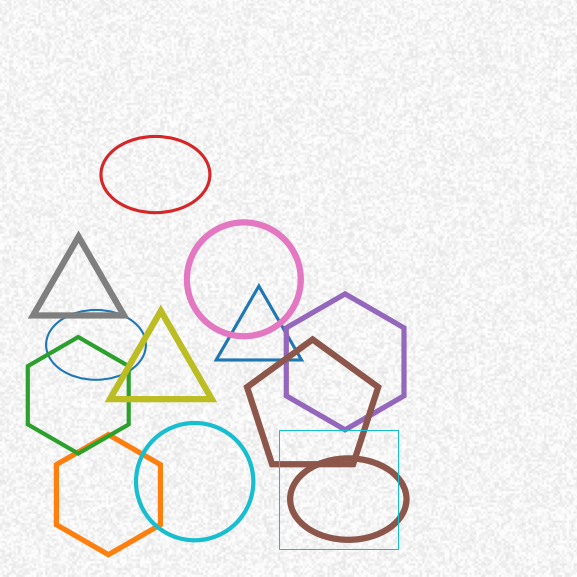[{"shape": "triangle", "thickness": 1.5, "radius": 0.43, "center": [0.448, 0.418]}, {"shape": "oval", "thickness": 1, "radius": 0.43, "center": [0.166, 0.402]}, {"shape": "hexagon", "thickness": 2.5, "radius": 0.52, "center": [0.188, 0.143]}, {"shape": "hexagon", "thickness": 2, "radius": 0.5, "center": [0.135, 0.315]}, {"shape": "oval", "thickness": 1.5, "radius": 0.47, "center": [0.269, 0.697]}, {"shape": "hexagon", "thickness": 2.5, "radius": 0.59, "center": [0.598, 0.373]}, {"shape": "oval", "thickness": 3, "radius": 0.5, "center": [0.603, 0.135]}, {"shape": "pentagon", "thickness": 3, "radius": 0.6, "center": [0.541, 0.292]}, {"shape": "circle", "thickness": 3, "radius": 0.49, "center": [0.422, 0.515]}, {"shape": "triangle", "thickness": 3, "radius": 0.45, "center": [0.136, 0.498]}, {"shape": "triangle", "thickness": 3, "radius": 0.51, "center": [0.279, 0.359]}, {"shape": "square", "thickness": 0.5, "radius": 0.51, "center": [0.587, 0.152]}, {"shape": "circle", "thickness": 2, "radius": 0.51, "center": [0.337, 0.165]}]